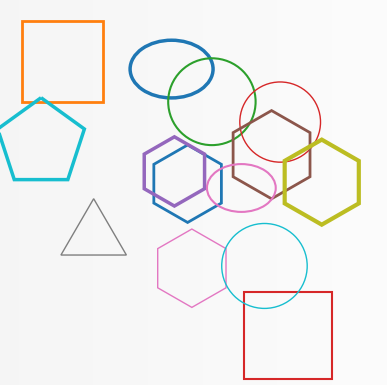[{"shape": "hexagon", "thickness": 2, "radius": 0.5, "center": [0.484, 0.523]}, {"shape": "oval", "thickness": 2.5, "radius": 0.54, "center": [0.443, 0.821]}, {"shape": "square", "thickness": 2, "radius": 0.53, "center": [0.161, 0.841]}, {"shape": "circle", "thickness": 1.5, "radius": 0.56, "center": [0.547, 0.736]}, {"shape": "square", "thickness": 1.5, "radius": 0.57, "center": [0.742, 0.128]}, {"shape": "circle", "thickness": 1, "radius": 0.52, "center": [0.723, 0.683]}, {"shape": "hexagon", "thickness": 2.5, "radius": 0.45, "center": [0.45, 0.555]}, {"shape": "hexagon", "thickness": 2, "radius": 0.57, "center": [0.701, 0.598]}, {"shape": "hexagon", "thickness": 1, "radius": 0.51, "center": [0.495, 0.303]}, {"shape": "oval", "thickness": 1.5, "radius": 0.44, "center": [0.623, 0.512]}, {"shape": "triangle", "thickness": 1, "radius": 0.49, "center": [0.242, 0.386]}, {"shape": "hexagon", "thickness": 3, "radius": 0.55, "center": [0.83, 0.527]}, {"shape": "circle", "thickness": 1, "radius": 0.55, "center": [0.682, 0.309]}, {"shape": "pentagon", "thickness": 2.5, "radius": 0.59, "center": [0.106, 0.629]}]